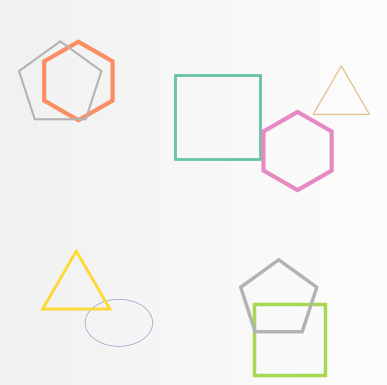[{"shape": "square", "thickness": 2, "radius": 0.55, "center": [0.562, 0.696]}, {"shape": "hexagon", "thickness": 3, "radius": 0.51, "center": [0.202, 0.79]}, {"shape": "oval", "thickness": 0.5, "radius": 0.44, "center": [0.307, 0.162]}, {"shape": "hexagon", "thickness": 3, "radius": 0.51, "center": [0.768, 0.608]}, {"shape": "square", "thickness": 2.5, "radius": 0.46, "center": [0.747, 0.118]}, {"shape": "triangle", "thickness": 2, "radius": 0.5, "center": [0.197, 0.247]}, {"shape": "triangle", "thickness": 1, "radius": 0.42, "center": [0.881, 0.745]}, {"shape": "pentagon", "thickness": 1.5, "radius": 0.56, "center": [0.156, 0.781]}, {"shape": "pentagon", "thickness": 2.5, "radius": 0.52, "center": [0.719, 0.222]}]